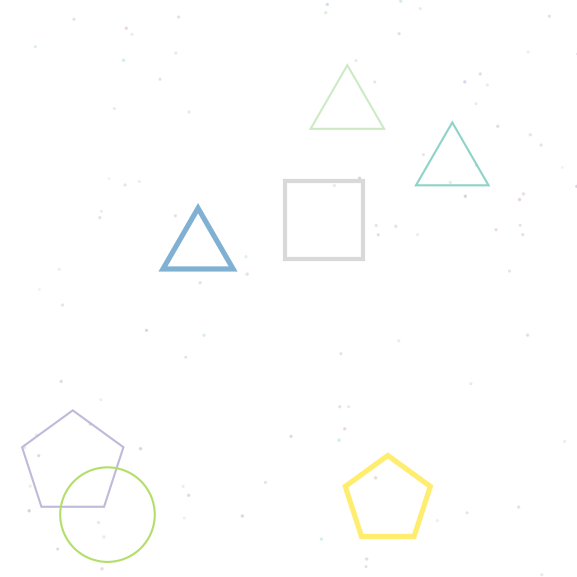[{"shape": "triangle", "thickness": 1, "radius": 0.36, "center": [0.783, 0.715]}, {"shape": "pentagon", "thickness": 1, "radius": 0.46, "center": [0.126, 0.196]}, {"shape": "triangle", "thickness": 2.5, "radius": 0.35, "center": [0.343, 0.568]}, {"shape": "circle", "thickness": 1, "radius": 0.41, "center": [0.186, 0.108]}, {"shape": "square", "thickness": 2, "radius": 0.34, "center": [0.561, 0.618]}, {"shape": "triangle", "thickness": 1, "radius": 0.37, "center": [0.601, 0.813]}, {"shape": "pentagon", "thickness": 2.5, "radius": 0.39, "center": [0.671, 0.133]}]